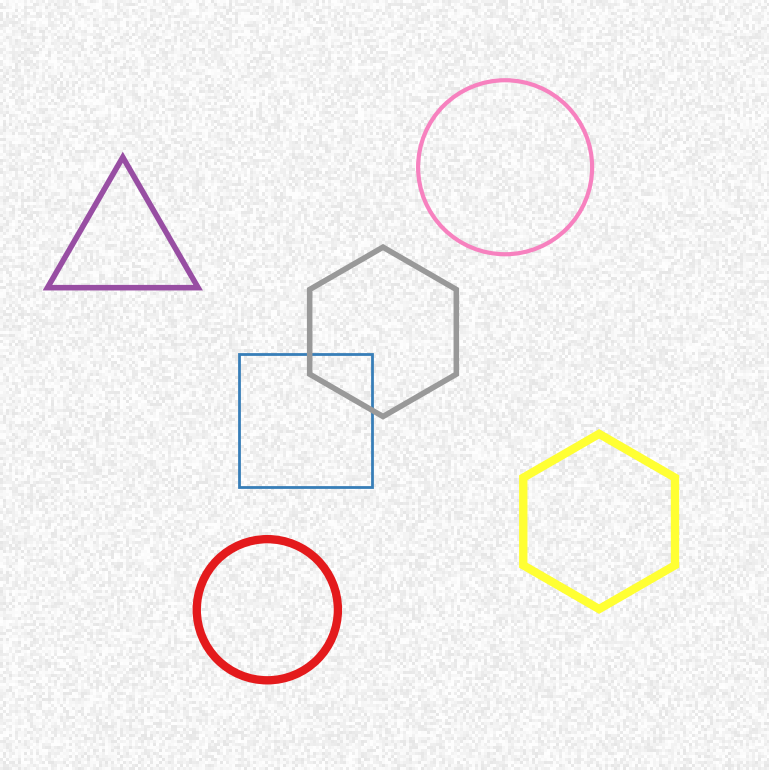[{"shape": "circle", "thickness": 3, "radius": 0.46, "center": [0.347, 0.208]}, {"shape": "square", "thickness": 1, "radius": 0.43, "center": [0.397, 0.454]}, {"shape": "triangle", "thickness": 2, "radius": 0.56, "center": [0.159, 0.683]}, {"shape": "hexagon", "thickness": 3, "radius": 0.57, "center": [0.778, 0.323]}, {"shape": "circle", "thickness": 1.5, "radius": 0.57, "center": [0.656, 0.783]}, {"shape": "hexagon", "thickness": 2, "radius": 0.55, "center": [0.497, 0.569]}]